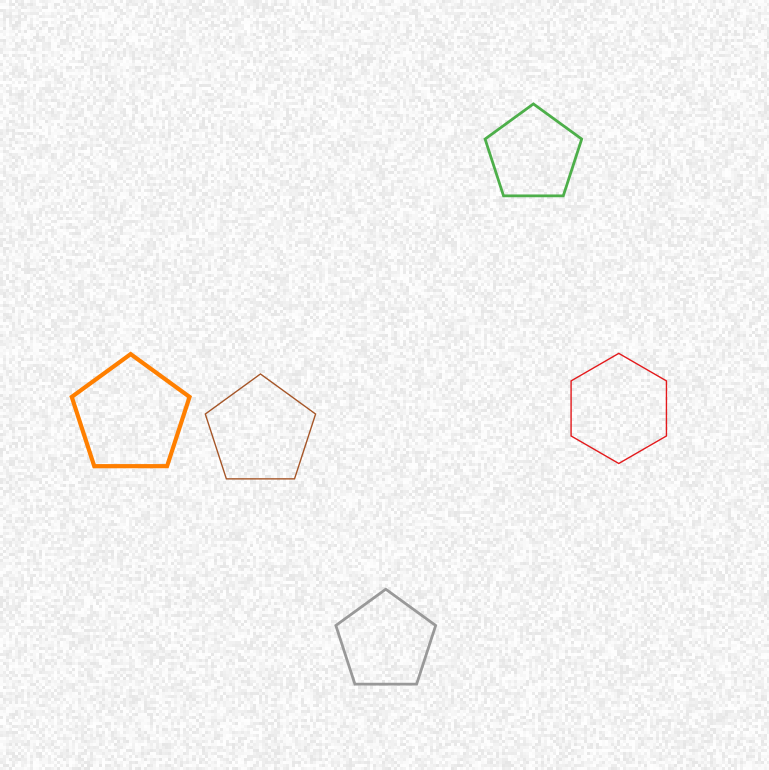[{"shape": "hexagon", "thickness": 0.5, "radius": 0.36, "center": [0.804, 0.47]}, {"shape": "pentagon", "thickness": 1, "radius": 0.33, "center": [0.693, 0.799]}, {"shape": "pentagon", "thickness": 1.5, "radius": 0.4, "center": [0.17, 0.46]}, {"shape": "pentagon", "thickness": 0.5, "radius": 0.38, "center": [0.338, 0.439]}, {"shape": "pentagon", "thickness": 1, "radius": 0.34, "center": [0.501, 0.167]}]